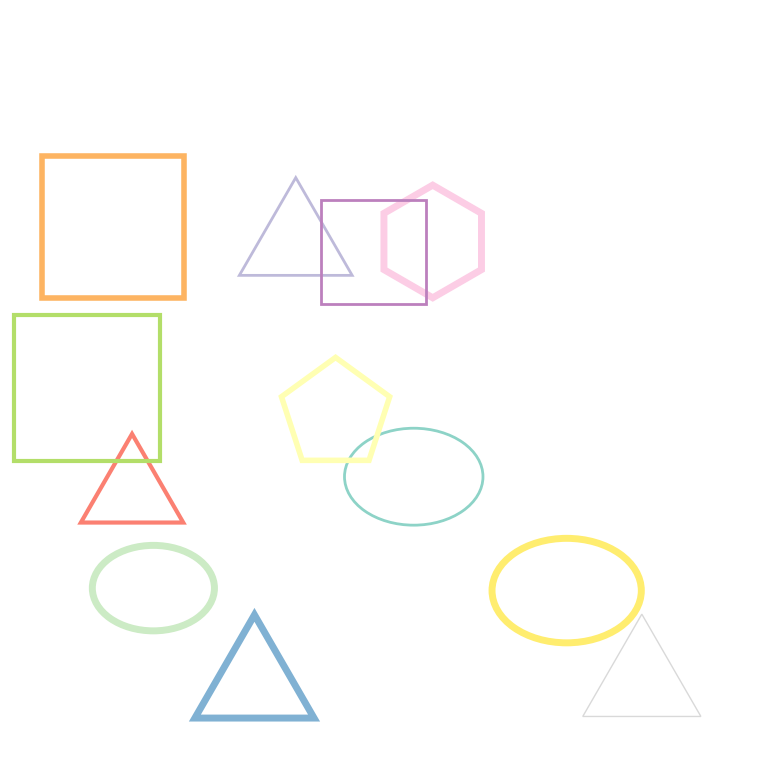[{"shape": "oval", "thickness": 1, "radius": 0.45, "center": [0.537, 0.381]}, {"shape": "pentagon", "thickness": 2, "radius": 0.37, "center": [0.436, 0.462]}, {"shape": "triangle", "thickness": 1, "radius": 0.42, "center": [0.384, 0.685]}, {"shape": "triangle", "thickness": 1.5, "radius": 0.38, "center": [0.171, 0.36]}, {"shape": "triangle", "thickness": 2.5, "radius": 0.45, "center": [0.33, 0.112]}, {"shape": "square", "thickness": 2, "radius": 0.46, "center": [0.147, 0.705]}, {"shape": "square", "thickness": 1.5, "radius": 0.48, "center": [0.113, 0.496]}, {"shape": "hexagon", "thickness": 2.5, "radius": 0.37, "center": [0.562, 0.686]}, {"shape": "triangle", "thickness": 0.5, "radius": 0.44, "center": [0.834, 0.114]}, {"shape": "square", "thickness": 1, "radius": 0.34, "center": [0.485, 0.673]}, {"shape": "oval", "thickness": 2.5, "radius": 0.4, "center": [0.199, 0.236]}, {"shape": "oval", "thickness": 2.5, "radius": 0.48, "center": [0.736, 0.233]}]